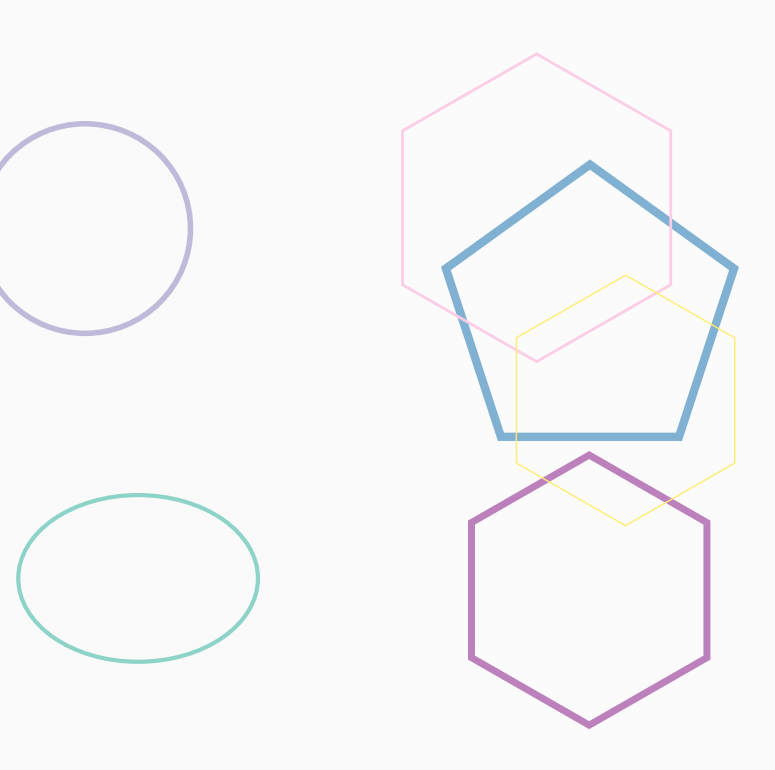[{"shape": "oval", "thickness": 1.5, "radius": 0.77, "center": [0.178, 0.249]}, {"shape": "circle", "thickness": 2, "radius": 0.68, "center": [0.11, 0.703]}, {"shape": "pentagon", "thickness": 3, "radius": 0.98, "center": [0.761, 0.591]}, {"shape": "hexagon", "thickness": 1, "radius": 1.0, "center": [0.692, 0.73]}, {"shape": "hexagon", "thickness": 2.5, "radius": 0.88, "center": [0.76, 0.234]}, {"shape": "hexagon", "thickness": 0.5, "radius": 0.81, "center": [0.807, 0.48]}]